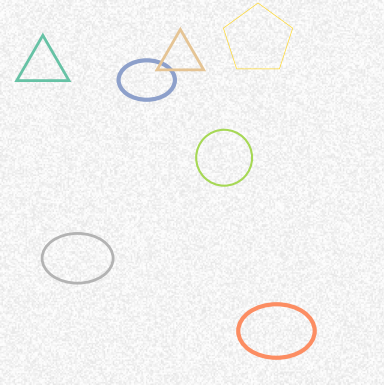[{"shape": "triangle", "thickness": 2, "radius": 0.39, "center": [0.111, 0.83]}, {"shape": "oval", "thickness": 3, "radius": 0.5, "center": [0.718, 0.14]}, {"shape": "oval", "thickness": 3, "radius": 0.37, "center": [0.381, 0.792]}, {"shape": "circle", "thickness": 1.5, "radius": 0.36, "center": [0.582, 0.59]}, {"shape": "pentagon", "thickness": 0.5, "radius": 0.47, "center": [0.67, 0.898]}, {"shape": "triangle", "thickness": 2, "radius": 0.35, "center": [0.468, 0.854]}, {"shape": "oval", "thickness": 2, "radius": 0.46, "center": [0.202, 0.329]}]